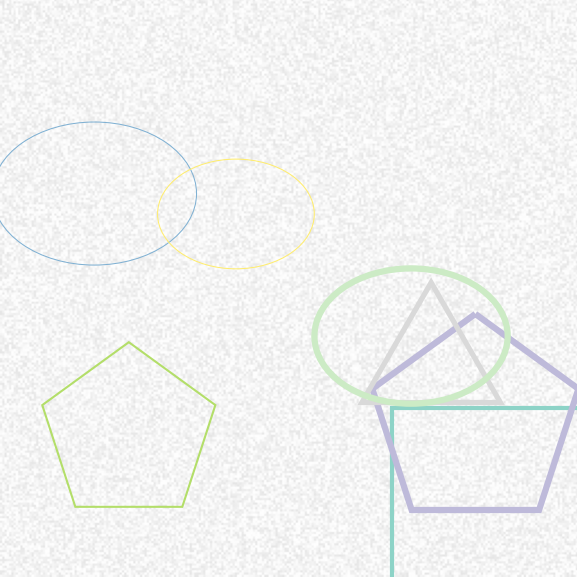[{"shape": "square", "thickness": 2, "radius": 0.82, "center": [0.843, 0.129]}, {"shape": "pentagon", "thickness": 3, "radius": 0.94, "center": [0.823, 0.268]}, {"shape": "oval", "thickness": 0.5, "radius": 0.88, "center": [0.163, 0.664]}, {"shape": "pentagon", "thickness": 1, "radius": 0.79, "center": [0.223, 0.249]}, {"shape": "triangle", "thickness": 2.5, "radius": 0.69, "center": [0.747, 0.371]}, {"shape": "oval", "thickness": 3, "radius": 0.84, "center": [0.712, 0.417]}, {"shape": "oval", "thickness": 0.5, "radius": 0.68, "center": [0.409, 0.629]}]